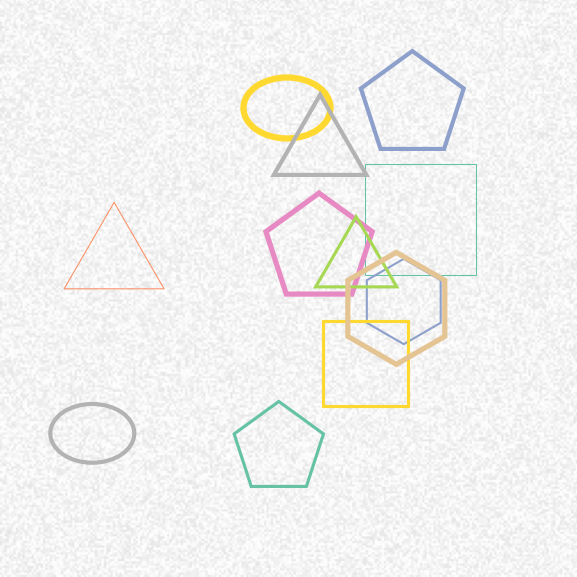[{"shape": "pentagon", "thickness": 1.5, "radius": 0.41, "center": [0.483, 0.223]}, {"shape": "square", "thickness": 0.5, "radius": 0.48, "center": [0.729, 0.619]}, {"shape": "triangle", "thickness": 0.5, "radius": 0.5, "center": [0.198, 0.549]}, {"shape": "pentagon", "thickness": 2, "radius": 0.47, "center": [0.714, 0.817]}, {"shape": "hexagon", "thickness": 1, "radius": 0.37, "center": [0.699, 0.477]}, {"shape": "pentagon", "thickness": 2.5, "radius": 0.48, "center": [0.553, 0.568]}, {"shape": "triangle", "thickness": 1.5, "radius": 0.4, "center": [0.617, 0.543]}, {"shape": "square", "thickness": 1.5, "radius": 0.36, "center": [0.633, 0.37]}, {"shape": "oval", "thickness": 3, "radius": 0.38, "center": [0.497, 0.812]}, {"shape": "hexagon", "thickness": 2.5, "radius": 0.48, "center": [0.686, 0.465]}, {"shape": "oval", "thickness": 2, "radius": 0.36, "center": [0.16, 0.249]}, {"shape": "triangle", "thickness": 2, "radius": 0.46, "center": [0.554, 0.743]}]